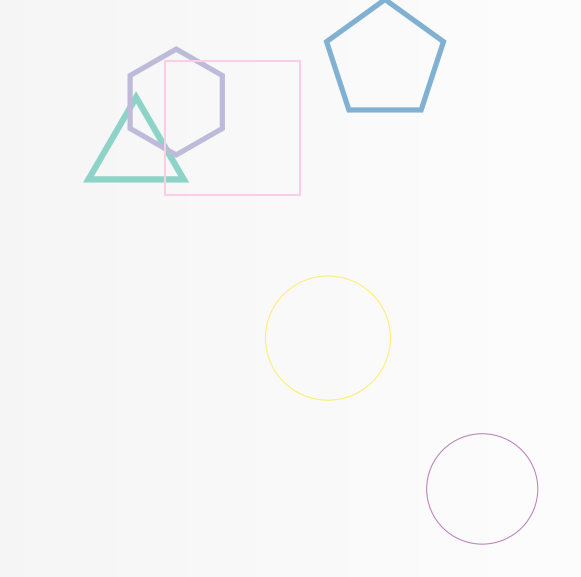[{"shape": "triangle", "thickness": 3, "radius": 0.47, "center": [0.234, 0.736]}, {"shape": "hexagon", "thickness": 2.5, "radius": 0.46, "center": [0.303, 0.823]}, {"shape": "pentagon", "thickness": 2.5, "radius": 0.53, "center": [0.662, 0.894]}, {"shape": "square", "thickness": 1, "radius": 0.58, "center": [0.4, 0.777]}, {"shape": "circle", "thickness": 0.5, "radius": 0.48, "center": [0.83, 0.152]}, {"shape": "circle", "thickness": 0.5, "radius": 0.54, "center": [0.564, 0.414]}]